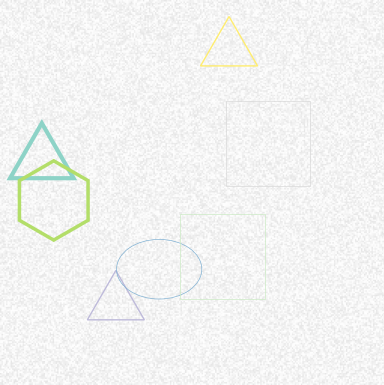[{"shape": "triangle", "thickness": 3, "radius": 0.48, "center": [0.109, 0.585]}, {"shape": "triangle", "thickness": 1, "radius": 0.43, "center": [0.301, 0.212]}, {"shape": "oval", "thickness": 0.5, "radius": 0.55, "center": [0.413, 0.301]}, {"shape": "hexagon", "thickness": 2.5, "radius": 0.51, "center": [0.14, 0.479]}, {"shape": "square", "thickness": 0.5, "radius": 0.55, "center": [0.696, 0.628]}, {"shape": "square", "thickness": 0.5, "radius": 0.55, "center": [0.578, 0.333]}, {"shape": "triangle", "thickness": 1, "radius": 0.43, "center": [0.595, 0.872]}]